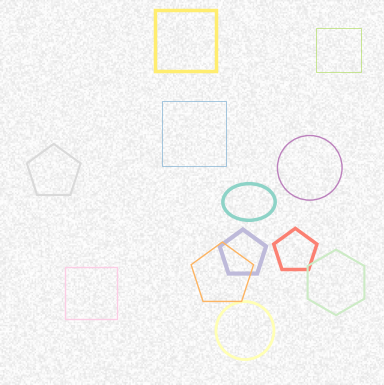[{"shape": "oval", "thickness": 2.5, "radius": 0.34, "center": [0.647, 0.475]}, {"shape": "circle", "thickness": 2, "radius": 0.38, "center": [0.636, 0.141]}, {"shape": "pentagon", "thickness": 3, "radius": 0.32, "center": [0.631, 0.341]}, {"shape": "pentagon", "thickness": 2.5, "radius": 0.3, "center": [0.767, 0.348]}, {"shape": "square", "thickness": 0.5, "radius": 0.42, "center": [0.504, 0.653]}, {"shape": "pentagon", "thickness": 1, "radius": 0.43, "center": [0.577, 0.286]}, {"shape": "square", "thickness": 0.5, "radius": 0.29, "center": [0.879, 0.87]}, {"shape": "square", "thickness": 1, "radius": 0.34, "center": [0.236, 0.238]}, {"shape": "pentagon", "thickness": 1.5, "radius": 0.37, "center": [0.14, 0.553]}, {"shape": "circle", "thickness": 1, "radius": 0.42, "center": [0.805, 0.564]}, {"shape": "hexagon", "thickness": 1.5, "radius": 0.43, "center": [0.873, 0.267]}, {"shape": "square", "thickness": 2.5, "radius": 0.4, "center": [0.482, 0.894]}]